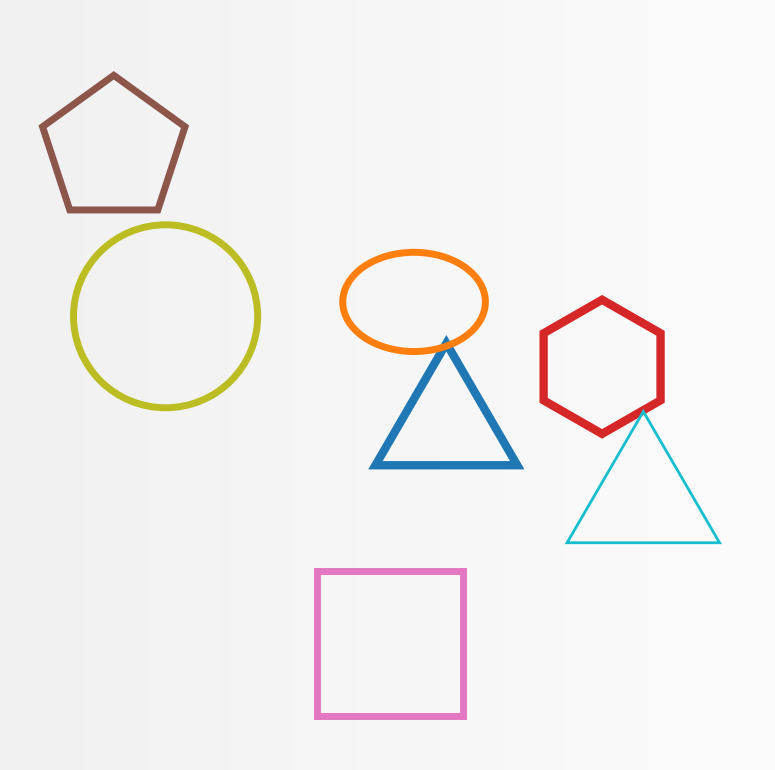[{"shape": "triangle", "thickness": 3, "radius": 0.53, "center": [0.576, 0.449]}, {"shape": "oval", "thickness": 2.5, "radius": 0.46, "center": [0.534, 0.608]}, {"shape": "hexagon", "thickness": 3, "radius": 0.44, "center": [0.777, 0.524]}, {"shape": "pentagon", "thickness": 2.5, "radius": 0.48, "center": [0.147, 0.806]}, {"shape": "square", "thickness": 2.5, "radius": 0.47, "center": [0.503, 0.164]}, {"shape": "circle", "thickness": 2.5, "radius": 0.59, "center": [0.214, 0.589]}, {"shape": "triangle", "thickness": 1, "radius": 0.57, "center": [0.83, 0.352]}]